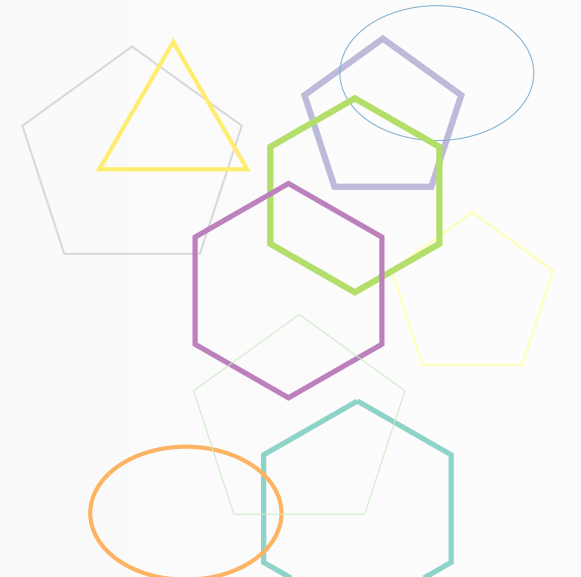[{"shape": "hexagon", "thickness": 2.5, "radius": 0.93, "center": [0.615, 0.118]}, {"shape": "pentagon", "thickness": 1, "radius": 0.73, "center": [0.813, 0.485]}, {"shape": "pentagon", "thickness": 3, "radius": 0.71, "center": [0.659, 0.79]}, {"shape": "oval", "thickness": 0.5, "radius": 0.83, "center": [0.752, 0.873]}, {"shape": "oval", "thickness": 2, "radius": 0.82, "center": [0.32, 0.11]}, {"shape": "hexagon", "thickness": 3, "radius": 0.84, "center": [0.61, 0.661]}, {"shape": "pentagon", "thickness": 1, "radius": 0.99, "center": [0.227, 0.72]}, {"shape": "hexagon", "thickness": 2.5, "radius": 0.93, "center": [0.496, 0.496]}, {"shape": "pentagon", "thickness": 0.5, "radius": 0.96, "center": [0.515, 0.263]}, {"shape": "triangle", "thickness": 2, "radius": 0.74, "center": [0.298, 0.779]}]